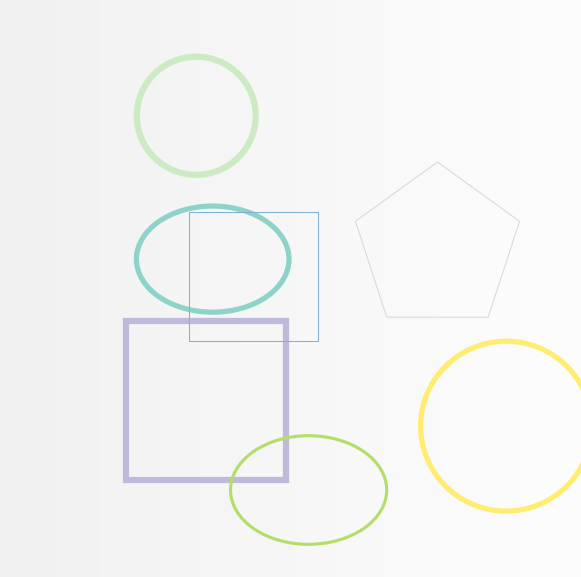[{"shape": "oval", "thickness": 2.5, "radius": 0.66, "center": [0.366, 0.55]}, {"shape": "square", "thickness": 3, "radius": 0.69, "center": [0.354, 0.306]}, {"shape": "square", "thickness": 0.5, "radius": 0.56, "center": [0.436, 0.521]}, {"shape": "oval", "thickness": 1.5, "radius": 0.67, "center": [0.531, 0.151]}, {"shape": "pentagon", "thickness": 0.5, "radius": 0.74, "center": [0.753, 0.57]}, {"shape": "circle", "thickness": 3, "radius": 0.51, "center": [0.338, 0.799]}, {"shape": "circle", "thickness": 2.5, "radius": 0.74, "center": [0.871, 0.261]}]